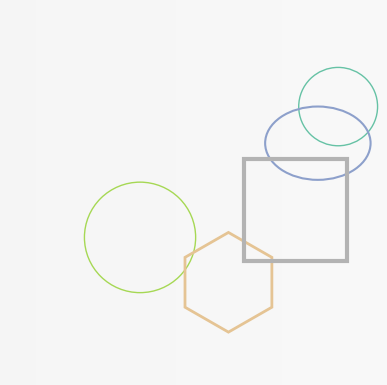[{"shape": "circle", "thickness": 1, "radius": 0.51, "center": [0.873, 0.723]}, {"shape": "oval", "thickness": 1.5, "radius": 0.68, "center": [0.82, 0.628]}, {"shape": "circle", "thickness": 1, "radius": 0.72, "center": [0.361, 0.383]}, {"shape": "hexagon", "thickness": 2, "radius": 0.65, "center": [0.59, 0.267]}, {"shape": "square", "thickness": 3, "radius": 0.66, "center": [0.762, 0.454]}]